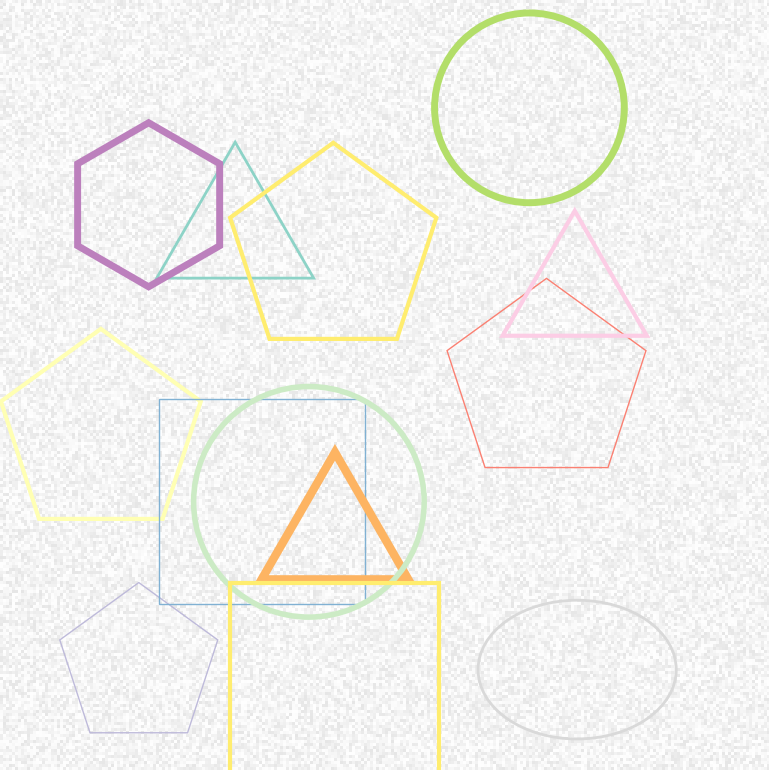[{"shape": "triangle", "thickness": 1, "radius": 0.59, "center": [0.305, 0.698]}, {"shape": "pentagon", "thickness": 1.5, "radius": 0.68, "center": [0.131, 0.436]}, {"shape": "pentagon", "thickness": 0.5, "radius": 0.54, "center": [0.18, 0.136]}, {"shape": "pentagon", "thickness": 0.5, "radius": 0.68, "center": [0.71, 0.503]}, {"shape": "square", "thickness": 0.5, "radius": 0.67, "center": [0.34, 0.349]}, {"shape": "triangle", "thickness": 3, "radius": 0.55, "center": [0.435, 0.303]}, {"shape": "circle", "thickness": 2.5, "radius": 0.62, "center": [0.688, 0.86]}, {"shape": "triangle", "thickness": 1.5, "radius": 0.54, "center": [0.746, 0.618]}, {"shape": "oval", "thickness": 1, "radius": 0.64, "center": [0.75, 0.13]}, {"shape": "hexagon", "thickness": 2.5, "radius": 0.53, "center": [0.193, 0.734]}, {"shape": "circle", "thickness": 2, "radius": 0.75, "center": [0.401, 0.348]}, {"shape": "pentagon", "thickness": 1.5, "radius": 0.7, "center": [0.433, 0.674]}, {"shape": "square", "thickness": 1.5, "radius": 0.68, "center": [0.434, 0.107]}]